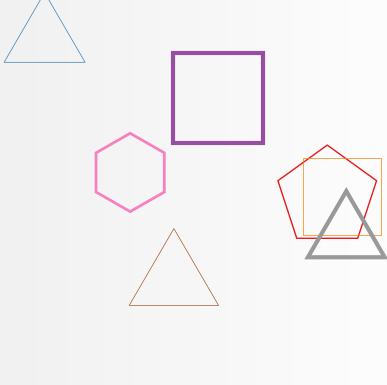[{"shape": "pentagon", "thickness": 1, "radius": 0.67, "center": [0.844, 0.489]}, {"shape": "triangle", "thickness": 0.5, "radius": 0.6, "center": [0.115, 0.899]}, {"shape": "square", "thickness": 3, "radius": 0.58, "center": [0.562, 0.745]}, {"shape": "square", "thickness": 0.5, "radius": 0.5, "center": [0.881, 0.489]}, {"shape": "triangle", "thickness": 0.5, "radius": 0.67, "center": [0.449, 0.273]}, {"shape": "hexagon", "thickness": 2, "radius": 0.51, "center": [0.336, 0.552]}, {"shape": "triangle", "thickness": 3, "radius": 0.57, "center": [0.894, 0.389]}]